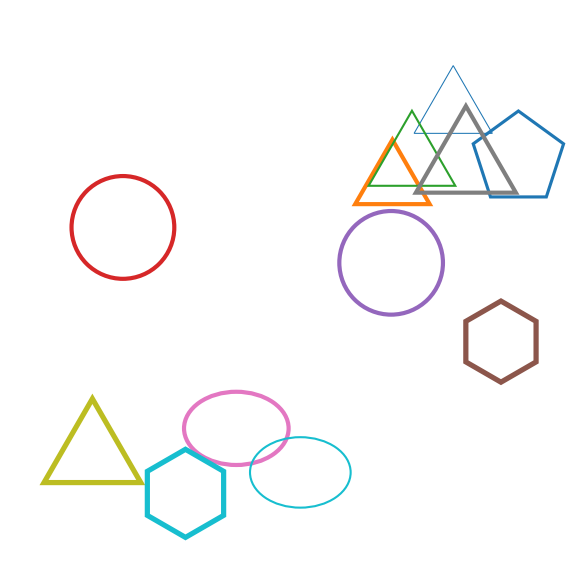[{"shape": "triangle", "thickness": 0.5, "radius": 0.39, "center": [0.785, 0.807]}, {"shape": "pentagon", "thickness": 1.5, "radius": 0.41, "center": [0.898, 0.725]}, {"shape": "triangle", "thickness": 2, "radius": 0.37, "center": [0.68, 0.683]}, {"shape": "triangle", "thickness": 1, "radius": 0.43, "center": [0.713, 0.721]}, {"shape": "circle", "thickness": 2, "radius": 0.44, "center": [0.213, 0.605]}, {"shape": "circle", "thickness": 2, "radius": 0.45, "center": [0.677, 0.544]}, {"shape": "hexagon", "thickness": 2.5, "radius": 0.35, "center": [0.867, 0.408]}, {"shape": "oval", "thickness": 2, "radius": 0.45, "center": [0.409, 0.257]}, {"shape": "triangle", "thickness": 2, "radius": 0.5, "center": [0.807, 0.716]}, {"shape": "triangle", "thickness": 2.5, "radius": 0.48, "center": [0.16, 0.212]}, {"shape": "hexagon", "thickness": 2.5, "radius": 0.38, "center": [0.321, 0.145]}, {"shape": "oval", "thickness": 1, "radius": 0.44, "center": [0.52, 0.181]}]